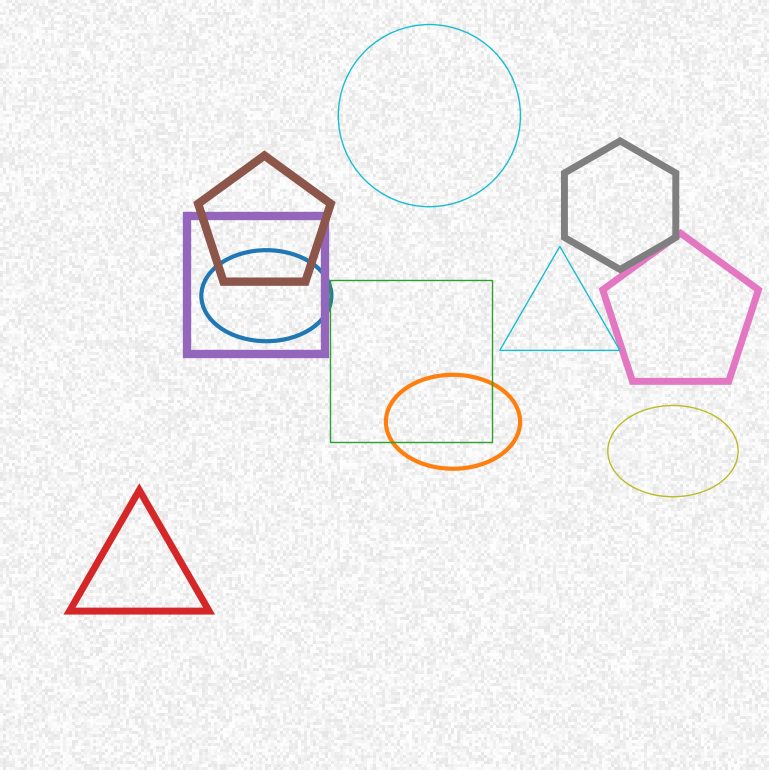[{"shape": "oval", "thickness": 1.5, "radius": 0.42, "center": [0.346, 0.616]}, {"shape": "oval", "thickness": 1.5, "radius": 0.44, "center": [0.588, 0.452]}, {"shape": "square", "thickness": 0.5, "radius": 0.53, "center": [0.534, 0.531]}, {"shape": "triangle", "thickness": 2.5, "radius": 0.52, "center": [0.181, 0.259]}, {"shape": "square", "thickness": 3, "radius": 0.45, "center": [0.333, 0.63]}, {"shape": "pentagon", "thickness": 3, "radius": 0.45, "center": [0.343, 0.707]}, {"shape": "pentagon", "thickness": 2.5, "radius": 0.53, "center": [0.884, 0.591]}, {"shape": "hexagon", "thickness": 2.5, "radius": 0.42, "center": [0.805, 0.733]}, {"shape": "oval", "thickness": 0.5, "radius": 0.42, "center": [0.874, 0.414]}, {"shape": "triangle", "thickness": 0.5, "radius": 0.45, "center": [0.727, 0.59]}, {"shape": "circle", "thickness": 0.5, "radius": 0.59, "center": [0.558, 0.85]}]